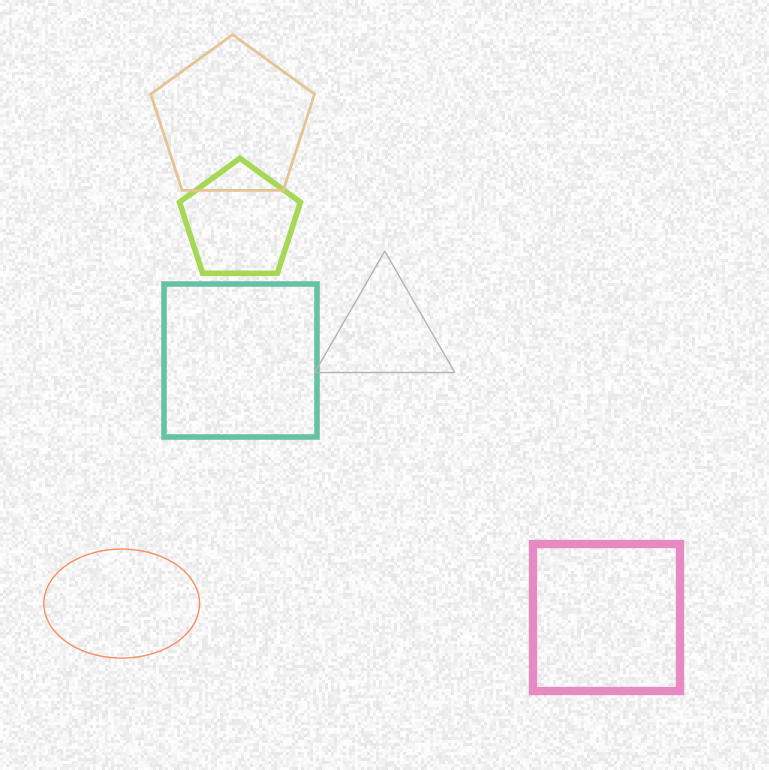[{"shape": "square", "thickness": 2, "radius": 0.5, "center": [0.312, 0.531]}, {"shape": "oval", "thickness": 0.5, "radius": 0.51, "center": [0.158, 0.216]}, {"shape": "square", "thickness": 3, "radius": 0.48, "center": [0.788, 0.198]}, {"shape": "pentagon", "thickness": 2, "radius": 0.41, "center": [0.312, 0.712]}, {"shape": "pentagon", "thickness": 1, "radius": 0.56, "center": [0.302, 0.843]}, {"shape": "triangle", "thickness": 0.5, "radius": 0.53, "center": [0.5, 0.569]}]